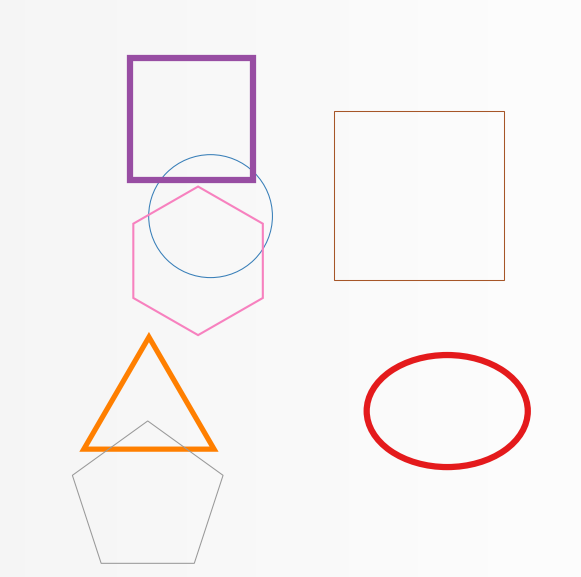[{"shape": "oval", "thickness": 3, "radius": 0.69, "center": [0.769, 0.287]}, {"shape": "circle", "thickness": 0.5, "radius": 0.53, "center": [0.362, 0.625]}, {"shape": "square", "thickness": 3, "radius": 0.53, "center": [0.329, 0.794]}, {"shape": "triangle", "thickness": 2.5, "radius": 0.65, "center": [0.256, 0.286]}, {"shape": "square", "thickness": 0.5, "radius": 0.73, "center": [0.721, 0.66]}, {"shape": "hexagon", "thickness": 1, "radius": 0.64, "center": [0.341, 0.547]}, {"shape": "pentagon", "thickness": 0.5, "radius": 0.68, "center": [0.254, 0.134]}]